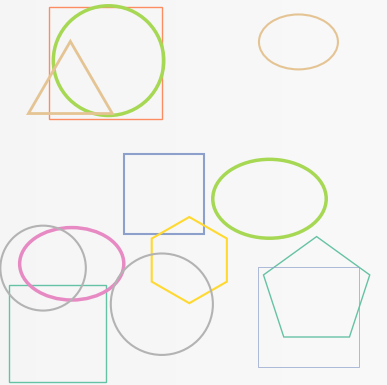[{"shape": "square", "thickness": 1, "radius": 0.63, "center": [0.148, 0.134]}, {"shape": "pentagon", "thickness": 1, "radius": 0.72, "center": [0.817, 0.241]}, {"shape": "square", "thickness": 1, "radius": 0.73, "center": [0.273, 0.835]}, {"shape": "square", "thickness": 1.5, "radius": 0.52, "center": [0.423, 0.496]}, {"shape": "square", "thickness": 0.5, "radius": 0.65, "center": [0.795, 0.176]}, {"shape": "oval", "thickness": 2.5, "radius": 0.67, "center": [0.185, 0.315]}, {"shape": "circle", "thickness": 2.5, "radius": 0.71, "center": [0.28, 0.843]}, {"shape": "oval", "thickness": 2.5, "radius": 0.73, "center": [0.695, 0.484]}, {"shape": "hexagon", "thickness": 1.5, "radius": 0.56, "center": [0.488, 0.324]}, {"shape": "oval", "thickness": 1.5, "radius": 0.51, "center": [0.77, 0.891]}, {"shape": "triangle", "thickness": 2, "radius": 0.62, "center": [0.182, 0.768]}, {"shape": "circle", "thickness": 1.5, "radius": 0.66, "center": [0.418, 0.21]}, {"shape": "circle", "thickness": 1.5, "radius": 0.55, "center": [0.111, 0.304]}]